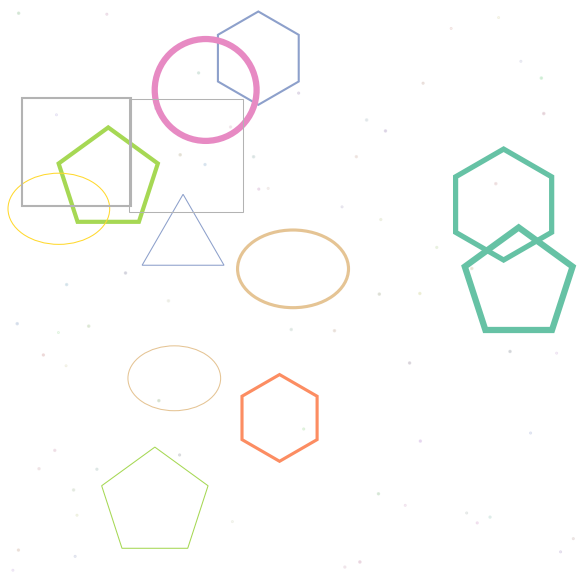[{"shape": "pentagon", "thickness": 3, "radius": 0.49, "center": [0.898, 0.507]}, {"shape": "hexagon", "thickness": 2.5, "radius": 0.48, "center": [0.872, 0.645]}, {"shape": "hexagon", "thickness": 1.5, "radius": 0.38, "center": [0.484, 0.275]}, {"shape": "triangle", "thickness": 0.5, "radius": 0.41, "center": [0.317, 0.581]}, {"shape": "hexagon", "thickness": 1, "radius": 0.4, "center": [0.447, 0.898]}, {"shape": "circle", "thickness": 3, "radius": 0.44, "center": [0.356, 0.843]}, {"shape": "pentagon", "thickness": 2, "radius": 0.45, "center": [0.187, 0.688]}, {"shape": "pentagon", "thickness": 0.5, "radius": 0.48, "center": [0.268, 0.128]}, {"shape": "oval", "thickness": 0.5, "radius": 0.44, "center": [0.102, 0.638]}, {"shape": "oval", "thickness": 1.5, "radius": 0.48, "center": [0.507, 0.534]}, {"shape": "oval", "thickness": 0.5, "radius": 0.4, "center": [0.302, 0.344]}, {"shape": "square", "thickness": 0.5, "radius": 0.49, "center": [0.322, 0.73]}, {"shape": "square", "thickness": 1, "radius": 0.47, "center": [0.133, 0.736]}]